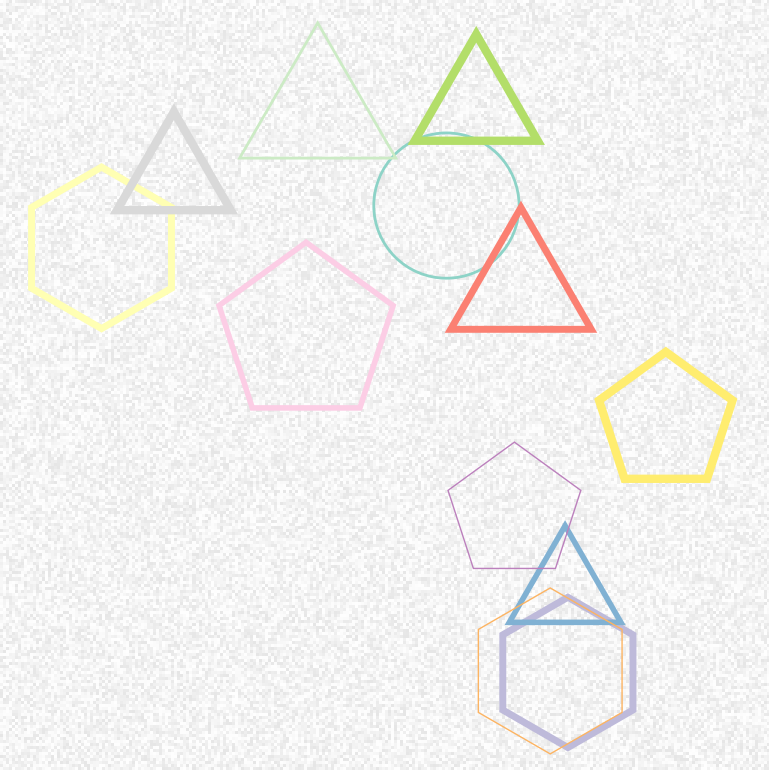[{"shape": "circle", "thickness": 1, "radius": 0.47, "center": [0.58, 0.733]}, {"shape": "hexagon", "thickness": 2.5, "radius": 0.52, "center": [0.132, 0.678]}, {"shape": "hexagon", "thickness": 2.5, "radius": 0.49, "center": [0.737, 0.127]}, {"shape": "triangle", "thickness": 2.5, "radius": 0.53, "center": [0.677, 0.625]}, {"shape": "triangle", "thickness": 2, "radius": 0.42, "center": [0.734, 0.234]}, {"shape": "hexagon", "thickness": 0.5, "radius": 0.54, "center": [0.715, 0.129]}, {"shape": "triangle", "thickness": 3, "radius": 0.46, "center": [0.618, 0.863]}, {"shape": "pentagon", "thickness": 2, "radius": 0.59, "center": [0.398, 0.566]}, {"shape": "triangle", "thickness": 3, "radius": 0.43, "center": [0.226, 0.77]}, {"shape": "pentagon", "thickness": 0.5, "radius": 0.45, "center": [0.668, 0.335]}, {"shape": "triangle", "thickness": 1, "radius": 0.59, "center": [0.413, 0.853]}, {"shape": "pentagon", "thickness": 3, "radius": 0.46, "center": [0.865, 0.452]}]